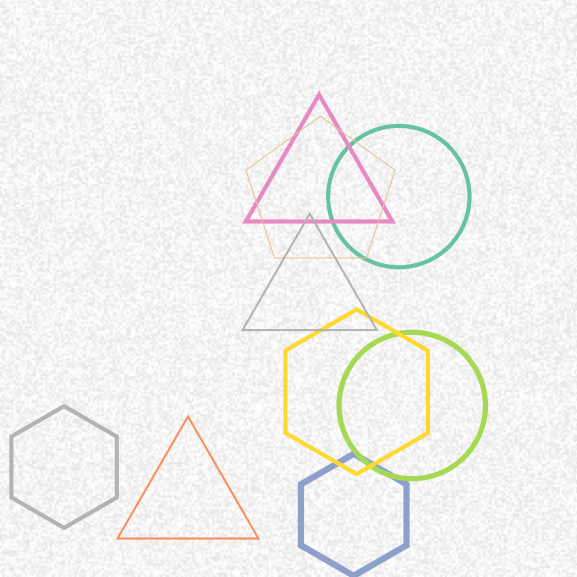[{"shape": "circle", "thickness": 2, "radius": 0.61, "center": [0.691, 0.659]}, {"shape": "triangle", "thickness": 1, "radius": 0.7, "center": [0.326, 0.137]}, {"shape": "hexagon", "thickness": 3, "radius": 0.53, "center": [0.613, 0.108]}, {"shape": "triangle", "thickness": 2, "radius": 0.73, "center": [0.553, 0.689]}, {"shape": "circle", "thickness": 2.5, "radius": 0.63, "center": [0.714, 0.297]}, {"shape": "hexagon", "thickness": 2, "radius": 0.71, "center": [0.618, 0.321]}, {"shape": "pentagon", "thickness": 0.5, "radius": 0.68, "center": [0.555, 0.662]}, {"shape": "hexagon", "thickness": 2, "radius": 0.53, "center": [0.111, 0.19]}, {"shape": "triangle", "thickness": 1, "radius": 0.67, "center": [0.536, 0.495]}]